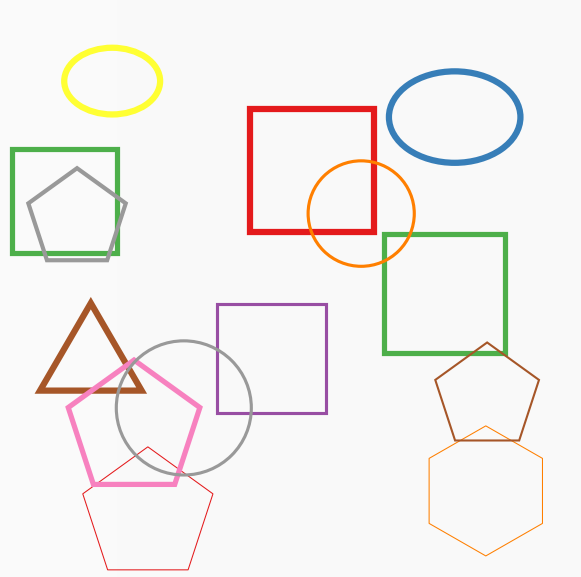[{"shape": "pentagon", "thickness": 0.5, "radius": 0.59, "center": [0.254, 0.108]}, {"shape": "square", "thickness": 3, "radius": 0.53, "center": [0.536, 0.704]}, {"shape": "oval", "thickness": 3, "radius": 0.57, "center": [0.782, 0.796]}, {"shape": "square", "thickness": 2.5, "radius": 0.52, "center": [0.765, 0.491]}, {"shape": "square", "thickness": 2.5, "radius": 0.45, "center": [0.111, 0.65]}, {"shape": "square", "thickness": 1.5, "radius": 0.47, "center": [0.467, 0.378]}, {"shape": "hexagon", "thickness": 0.5, "radius": 0.56, "center": [0.836, 0.149]}, {"shape": "circle", "thickness": 1.5, "radius": 0.46, "center": [0.621, 0.629]}, {"shape": "oval", "thickness": 3, "radius": 0.41, "center": [0.193, 0.859]}, {"shape": "pentagon", "thickness": 1, "radius": 0.47, "center": [0.838, 0.312]}, {"shape": "triangle", "thickness": 3, "radius": 0.5, "center": [0.156, 0.373]}, {"shape": "pentagon", "thickness": 2.5, "radius": 0.6, "center": [0.231, 0.257]}, {"shape": "circle", "thickness": 1.5, "radius": 0.58, "center": [0.316, 0.293]}, {"shape": "pentagon", "thickness": 2, "radius": 0.44, "center": [0.133, 0.62]}]